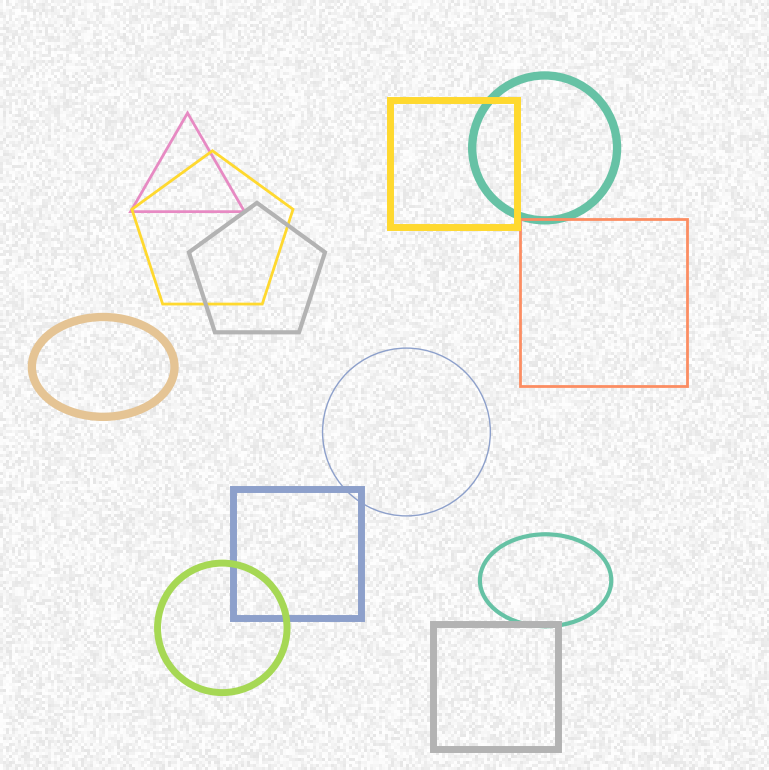[{"shape": "oval", "thickness": 1.5, "radius": 0.43, "center": [0.709, 0.246]}, {"shape": "circle", "thickness": 3, "radius": 0.47, "center": [0.707, 0.808]}, {"shape": "square", "thickness": 1, "radius": 0.54, "center": [0.783, 0.608]}, {"shape": "square", "thickness": 2.5, "radius": 0.42, "center": [0.386, 0.281]}, {"shape": "circle", "thickness": 0.5, "radius": 0.54, "center": [0.528, 0.439]}, {"shape": "triangle", "thickness": 1, "radius": 0.43, "center": [0.244, 0.768]}, {"shape": "circle", "thickness": 2.5, "radius": 0.42, "center": [0.289, 0.185]}, {"shape": "pentagon", "thickness": 1, "radius": 0.55, "center": [0.276, 0.694]}, {"shape": "square", "thickness": 2.5, "radius": 0.41, "center": [0.589, 0.788]}, {"shape": "oval", "thickness": 3, "radius": 0.46, "center": [0.134, 0.523]}, {"shape": "square", "thickness": 2.5, "radius": 0.4, "center": [0.643, 0.108]}, {"shape": "pentagon", "thickness": 1.5, "radius": 0.46, "center": [0.334, 0.644]}]